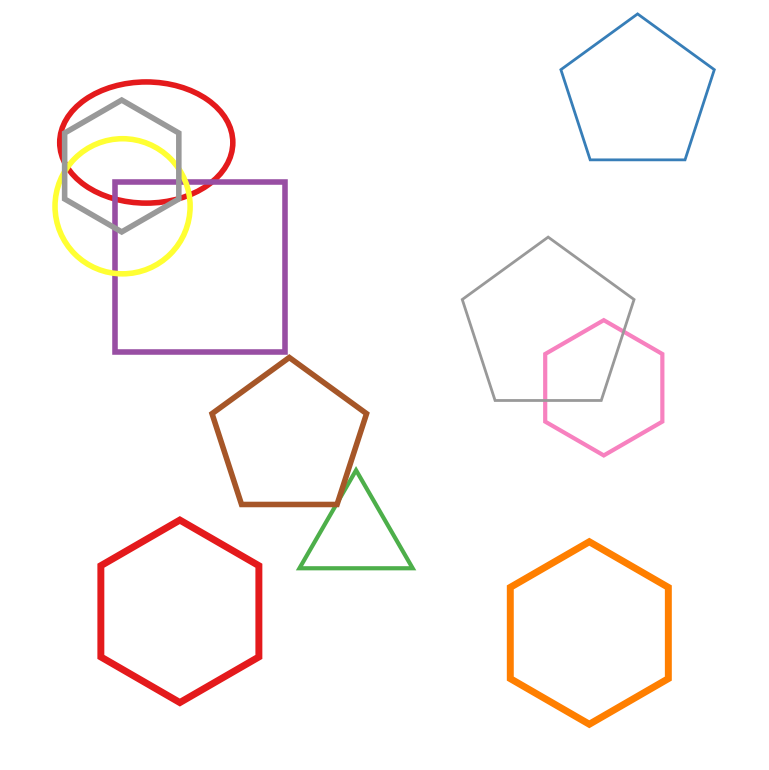[{"shape": "oval", "thickness": 2, "radius": 0.56, "center": [0.19, 0.815]}, {"shape": "hexagon", "thickness": 2.5, "radius": 0.59, "center": [0.234, 0.206]}, {"shape": "pentagon", "thickness": 1, "radius": 0.52, "center": [0.828, 0.877]}, {"shape": "triangle", "thickness": 1.5, "radius": 0.42, "center": [0.462, 0.304]}, {"shape": "square", "thickness": 2, "radius": 0.55, "center": [0.259, 0.654]}, {"shape": "hexagon", "thickness": 2.5, "radius": 0.59, "center": [0.765, 0.178]}, {"shape": "circle", "thickness": 2, "radius": 0.44, "center": [0.159, 0.732]}, {"shape": "pentagon", "thickness": 2, "radius": 0.53, "center": [0.376, 0.43]}, {"shape": "hexagon", "thickness": 1.5, "radius": 0.44, "center": [0.784, 0.496]}, {"shape": "hexagon", "thickness": 2, "radius": 0.43, "center": [0.158, 0.784]}, {"shape": "pentagon", "thickness": 1, "radius": 0.59, "center": [0.712, 0.575]}]